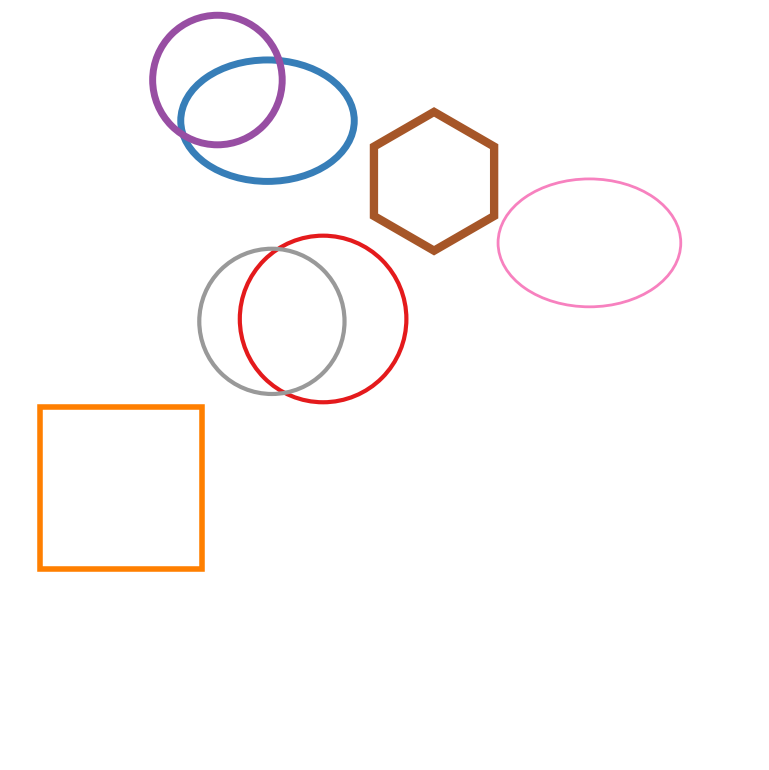[{"shape": "circle", "thickness": 1.5, "radius": 0.54, "center": [0.42, 0.586]}, {"shape": "oval", "thickness": 2.5, "radius": 0.56, "center": [0.347, 0.843]}, {"shape": "circle", "thickness": 2.5, "radius": 0.42, "center": [0.282, 0.896]}, {"shape": "square", "thickness": 2, "radius": 0.53, "center": [0.157, 0.366]}, {"shape": "hexagon", "thickness": 3, "radius": 0.45, "center": [0.564, 0.765]}, {"shape": "oval", "thickness": 1, "radius": 0.59, "center": [0.765, 0.685]}, {"shape": "circle", "thickness": 1.5, "radius": 0.47, "center": [0.353, 0.583]}]